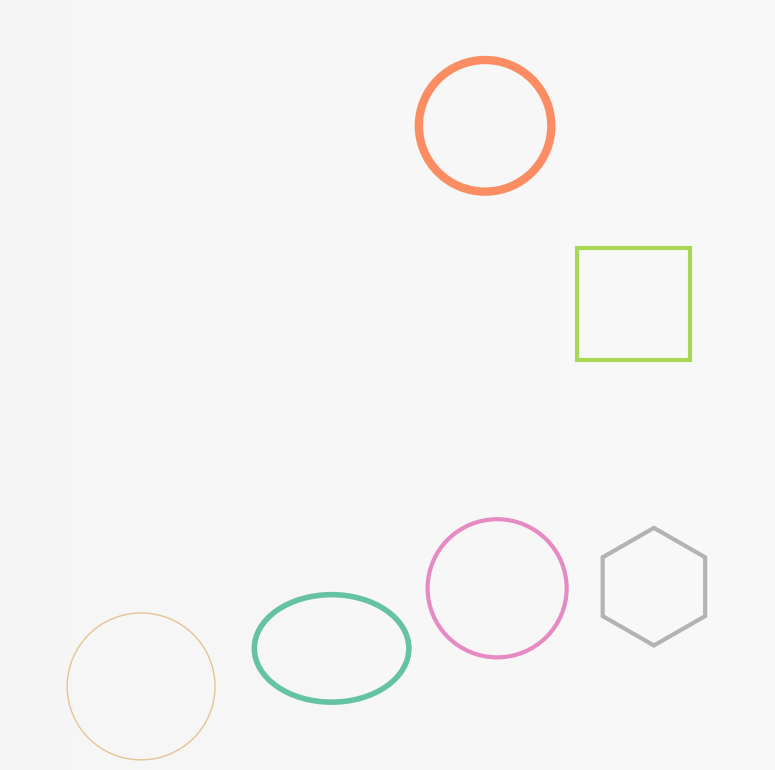[{"shape": "oval", "thickness": 2, "radius": 0.5, "center": [0.428, 0.158]}, {"shape": "circle", "thickness": 3, "radius": 0.43, "center": [0.626, 0.837]}, {"shape": "circle", "thickness": 1.5, "radius": 0.45, "center": [0.641, 0.236]}, {"shape": "square", "thickness": 1.5, "radius": 0.36, "center": [0.818, 0.606]}, {"shape": "circle", "thickness": 0.5, "radius": 0.48, "center": [0.182, 0.109]}, {"shape": "hexagon", "thickness": 1.5, "radius": 0.38, "center": [0.844, 0.238]}]